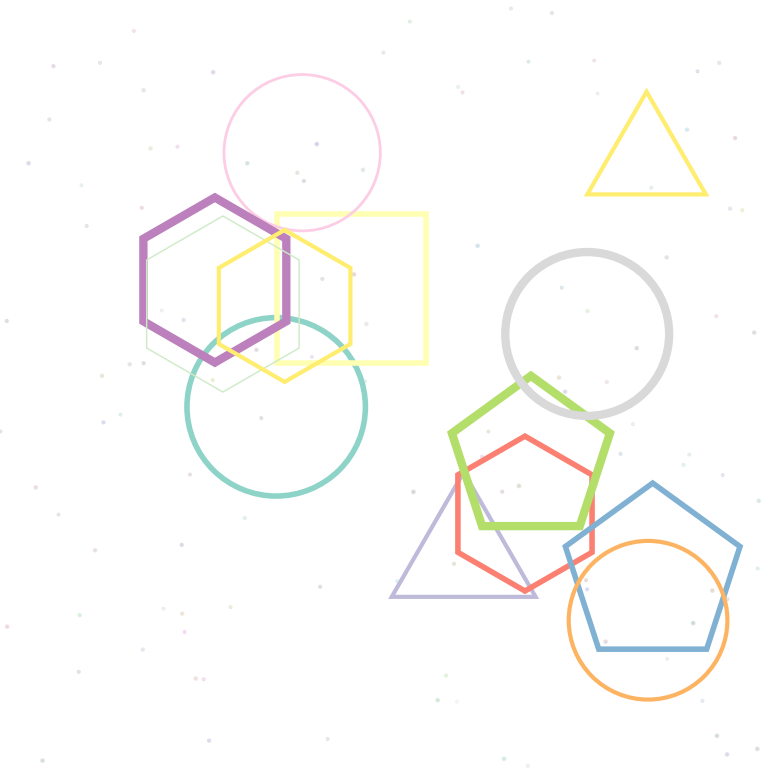[{"shape": "circle", "thickness": 2, "radius": 0.58, "center": [0.359, 0.472]}, {"shape": "square", "thickness": 2, "radius": 0.48, "center": [0.456, 0.625]}, {"shape": "triangle", "thickness": 1.5, "radius": 0.54, "center": [0.602, 0.279]}, {"shape": "hexagon", "thickness": 2, "radius": 0.5, "center": [0.682, 0.333]}, {"shape": "pentagon", "thickness": 2, "radius": 0.6, "center": [0.848, 0.253]}, {"shape": "circle", "thickness": 1.5, "radius": 0.52, "center": [0.842, 0.194]}, {"shape": "pentagon", "thickness": 3, "radius": 0.54, "center": [0.689, 0.404]}, {"shape": "circle", "thickness": 1, "radius": 0.51, "center": [0.392, 0.802]}, {"shape": "circle", "thickness": 3, "radius": 0.53, "center": [0.763, 0.566]}, {"shape": "hexagon", "thickness": 3, "radius": 0.54, "center": [0.279, 0.636]}, {"shape": "hexagon", "thickness": 0.5, "radius": 0.57, "center": [0.289, 0.605]}, {"shape": "hexagon", "thickness": 1.5, "radius": 0.49, "center": [0.37, 0.603]}, {"shape": "triangle", "thickness": 1.5, "radius": 0.44, "center": [0.84, 0.792]}]